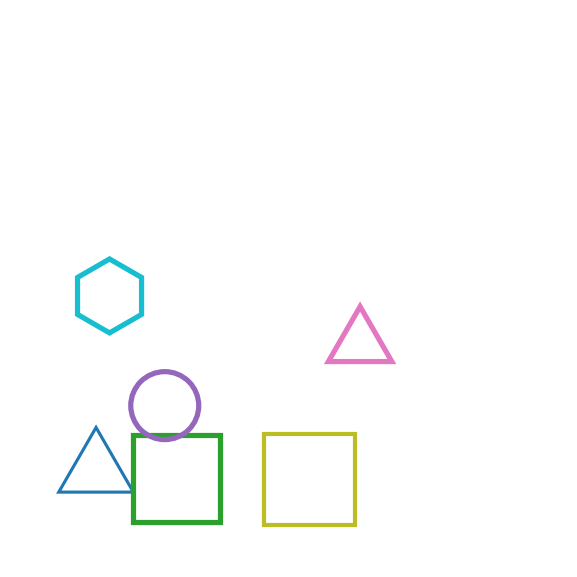[{"shape": "triangle", "thickness": 1.5, "radius": 0.37, "center": [0.166, 0.184]}, {"shape": "square", "thickness": 2.5, "radius": 0.38, "center": [0.305, 0.171]}, {"shape": "circle", "thickness": 2.5, "radius": 0.29, "center": [0.285, 0.297]}, {"shape": "triangle", "thickness": 2.5, "radius": 0.32, "center": [0.624, 0.405]}, {"shape": "square", "thickness": 2, "radius": 0.39, "center": [0.536, 0.168]}, {"shape": "hexagon", "thickness": 2.5, "radius": 0.32, "center": [0.19, 0.487]}]